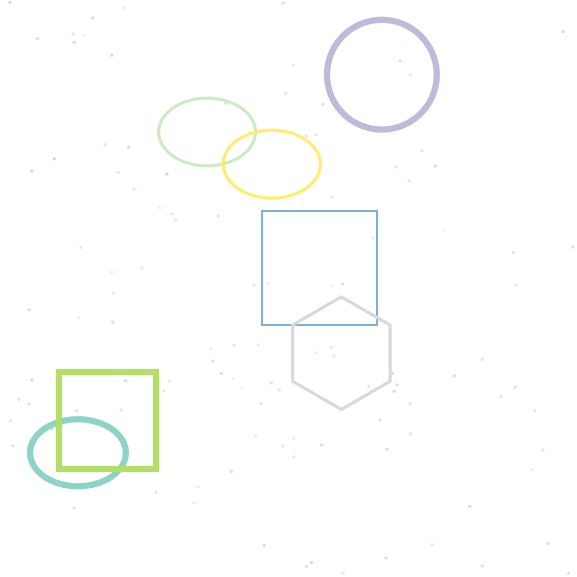[{"shape": "oval", "thickness": 3, "radius": 0.41, "center": [0.135, 0.215]}, {"shape": "circle", "thickness": 3, "radius": 0.48, "center": [0.661, 0.87]}, {"shape": "square", "thickness": 1, "radius": 0.5, "center": [0.553, 0.535]}, {"shape": "square", "thickness": 3, "radius": 0.42, "center": [0.185, 0.271]}, {"shape": "hexagon", "thickness": 1.5, "radius": 0.49, "center": [0.591, 0.388]}, {"shape": "oval", "thickness": 1.5, "radius": 0.42, "center": [0.358, 0.771]}, {"shape": "oval", "thickness": 1.5, "radius": 0.42, "center": [0.471, 0.715]}]